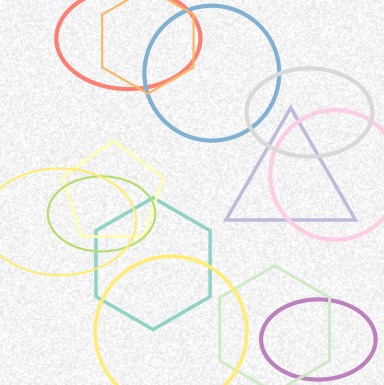[{"shape": "hexagon", "thickness": 2.5, "radius": 0.86, "center": [0.398, 0.315]}, {"shape": "pentagon", "thickness": 2, "radius": 0.69, "center": [0.293, 0.497]}, {"shape": "triangle", "thickness": 2.5, "radius": 0.97, "center": [0.755, 0.526]}, {"shape": "oval", "thickness": 3, "radius": 0.94, "center": [0.333, 0.9]}, {"shape": "circle", "thickness": 3, "radius": 0.88, "center": [0.55, 0.81]}, {"shape": "hexagon", "thickness": 1.5, "radius": 0.69, "center": [0.384, 0.894]}, {"shape": "oval", "thickness": 1.5, "radius": 0.7, "center": [0.264, 0.445]}, {"shape": "circle", "thickness": 3, "radius": 0.84, "center": [0.871, 0.546]}, {"shape": "oval", "thickness": 3, "radius": 0.82, "center": [0.804, 0.708]}, {"shape": "oval", "thickness": 3, "radius": 0.74, "center": [0.827, 0.118]}, {"shape": "hexagon", "thickness": 2, "radius": 0.82, "center": [0.713, 0.145]}, {"shape": "oval", "thickness": 1.5, "radius": 0.99, "center": [0.155, 0.424]}, {"shape": "circle", "thickness": 2.5, "radius": 0.98, "center": [0.444, 0.138]}]